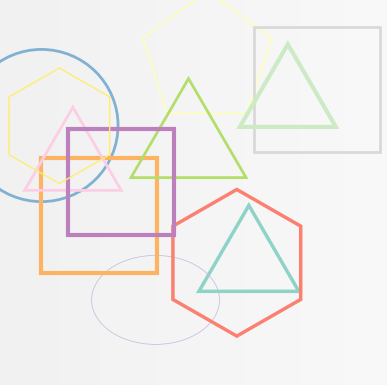[{"shape": "triangle", "thickness": 2.5, "radius": 0.74, "center": [0.642, 0.318]}, {"shape": "pentagon", "thickness": 1, "radius": 0.88, "center": [0.534, 0.848]}, {"shape": "oval", "thickness": 0.5, "radius": 0.83, "center": [0.401, 0.221]}, {"shape": "hexagon", "thickness": 2.5, "radius": 0.95, "center": [0.611, 0.317]}, {"shape": "circle", "thickness": 2, "radius": 0.99, "center": [0.107, 0.674]}, {"shape": "square", "thickness": 3, "radius": 0.75, "center": [0.256, 0.439]}, {"shape": "triangle", "thickness": 2, "radius": 0.86, "center": [0.487, 0.624]}, {"shape": "triangle", "thickness": 2, "radius": 0.72, "center": [0.188, 0.578]}, {"shape": "square", "thickness": 2, "radius": 0.82, "center": [0.818, 0.768]}, {"shape": "square", "thickness": 3, "radius": 0.69, "center": [0.312, 0.526]}, {"shape": "triangle", "thickness": 3, "radius": 0.72, "center": [0.743, 0.742]}, {"shape": "hexagon", "thickness": 1, "radius": 0.75, "center": [0.153, 0.673]}]